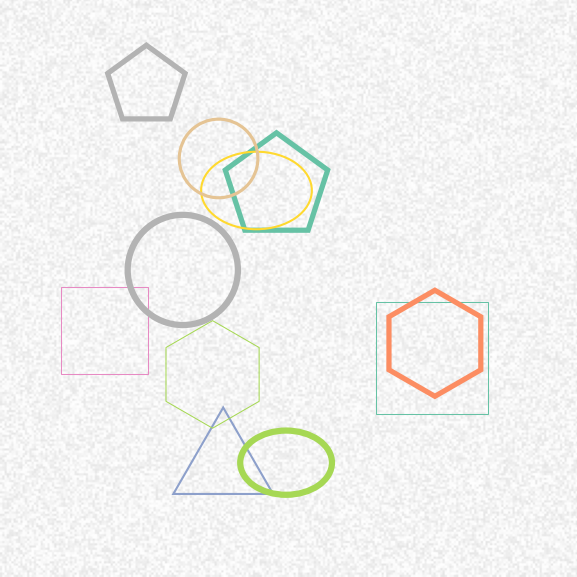[{"shape": "square", "thickness": 0.5, "radius": 0.48, "center": [0.749, 0.379]}, {"shape": "pentagon", "thickness": 2.5, "radius": 0.47, "center": [0.479, 0.676]}, {"shape": "hexagon", "thickness": 2.5, "radius": 0.46, "center": [0.753, 0.405]}, {"shape": "triangle", "thickness": 1, "radius": 0.5, "center": [0.386, 0.194]}, {"shape": "square", "thickness": 0.5, "radius": 0.38, "center": [0.181, 0.426]}, {"shape": "oval", "thickness": 3, "radius": 0.4, "center": [0.495, 0.198]}, {"shape": "hexagon", "thickness": 0.5, "radius": 0.47, "center": [0.368, 0.351]}, {"shape": "oval", "thickness": 1, "radius": 0.48, "center": [0.444, 0.669]}, {"shape": "circle", "thickness": 1.5, "radius": 0.34, "center": [0.378, 0.725]}, {"shape": "circle", "thickness": 3, "radius": 0.48, "center": [0.317, 0.532]}, {"shape": "pentagon", "thickness": 2.5, "radius": 0.35, "center": [0.253, 0.85]}]